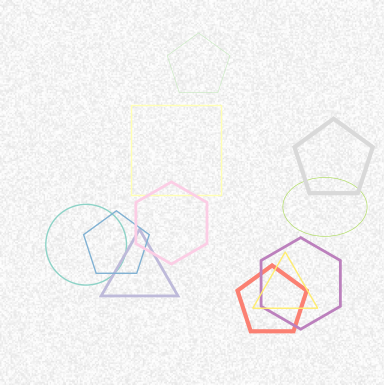[{"shape": "circle", "thickness": 1, "radius": 0.52, "center": [0.224, 0.364]}, {"shape": "square", "thickness": 1, "radius": 0.58, "center": [0.457, 0.609]}, {"shape": "triangle", "thickness": 2, "radius": 0.58, "center": [0.362, 0.289]}, {"shape": "pentagon", "thickness": 3, "radius": 0.47, "center": [0.707, 0.216]}, {"shape": "pentagon", "thickness": 1, "radius": 0.45, "center": [0.302, 0.363]}, {"shape": "oval", "thickness": 0.5, "radius": 0.55, "center": [0.844, 0.463]}, {"shape": "hexagon", "thickness": 2, "radius": 0.53, "center": [0.445, 0.421]}, {"shape": "pentagon", "thickness": 3, "radius": 0.53, "center": [0.867, 0.585]}, {"shape": "hexagon", "thickness": 2, "radius": 0.59, "center": [0.781, 0.264]}, {"shape": "pentagon", "thickness": 0.5, "radius": 0.43, "center": [0.516, 0.829]}, {"shape": "triangle", "thickness": 1, "radius": 0.49, "center": [0.741, 0.248]}]